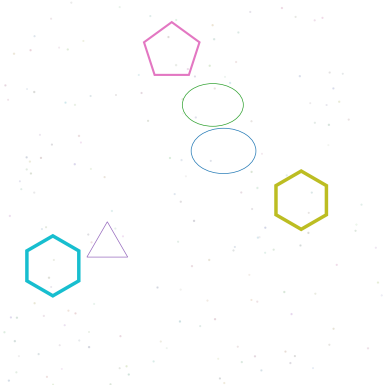[{"shape": "oval", "thickness": 0.5, "radius": 0.42, "center": [0.581, 0.608]}, {"shape": "oval", "thickness": 0.5, "radius": 0.4, "center": [0.553, 0.727]}, {"shape": "triangle", "thickness": 0.5, "radius": 0.31, "center": [0.279, 0.363]}, {"shape": "pentagon", "thickness": 1.5, "radius": 0.38, "center": [0.446, 0.867]}, {"shape": "hexagon", "thickness": 2.5, "radius": 0.38, "center": [0.782, 0.48]}, {"shape": "hexagon", "thickness": 2.5, "radius": 0.39, "center": [0.137, 0.309]}]